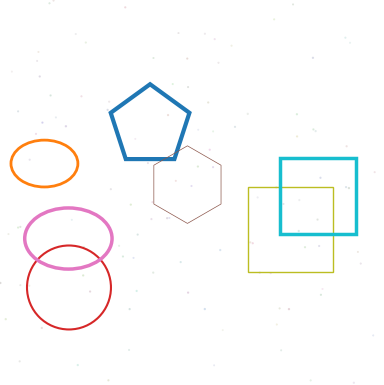[{"shape": "pentagon", "thickness": 3, "radius": 0.54, "center": [0.39, 0.674]}, {"shape": "oval", "thickness": 2, "radius": 0.43, "center": [0.115, 0.575]}, {"shape": "circle", "thickness": 1.5, "radius": 0.55, "center": [0.179, 0.253]}, {"shape": "hexagon", "thickness": 0.5, "radius": 0.5, "center": [0.487, 0.52]}, {"shape": "oval", "thickness": 2.5, "radius": 0.57, "center": [0.178, 0.38]}, {"shape": "square", "thickness": 1, "radius": 0.55, "center": [0.755, 0.404]}, {"shape": "square", "thickness": 2.5, "radius": 0.49, "center": [0.827, 0.49]}]